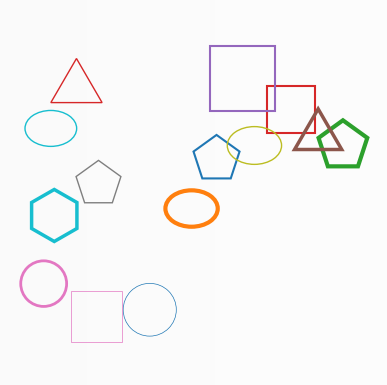[{"shape": "pentagon", "thickness": 1.5, "radius": 0.31, "center": [0.559, 0.587]}, {"shape": "circle", "thickness": 0.5, "radius": 0.34, "center": [0.386, 0.196]}, {"shape": "oval", "thickness": 3, "radius": 0.34, "center": [0.494, 0.458]}, {"shape": "pentagon", "thickness": 3, "radius": 0.33, "center": [0.885, 0.621]}, {"shape": "triangle", "thickness": 1, "radius": 0.38, "center": [0.197, 0.772]}, {"shape": "square", "thickness": 1.5, "radius": 0.31, "center": [0.751, 0.715]}, {"shape": "square", "thickness": 1.5, "radius": 0.42, "center": [0.627, 0.797]}, {"shape": "triangle", "thickness": 2.5, "radius": 0.35, "center": [0.821, 0.647]}, {"shape": "square", "thickness": 0.5, "radius": 0.33, "center": [0.249, 0.179]}, {"shape": "circle", "thickness": 2, "radius": 0.3, "center": [0.113, 0.263]}, {"shape": "pentagon", "thickness": 1, "radius": 0.3, "center": [0.254, 0.523]}, {"shape": "oval", "thickness": 1, "radius": 0.35, "center": [0.657, 0.622]}, {"shape": "hexagon", "thickness": 2.5, "radius": 0.34, "center": [0.14, 0.44]}, {"shape": "oval", "thickness": 1, "radius": 0.33, "center": [0.131, 0.666]}]